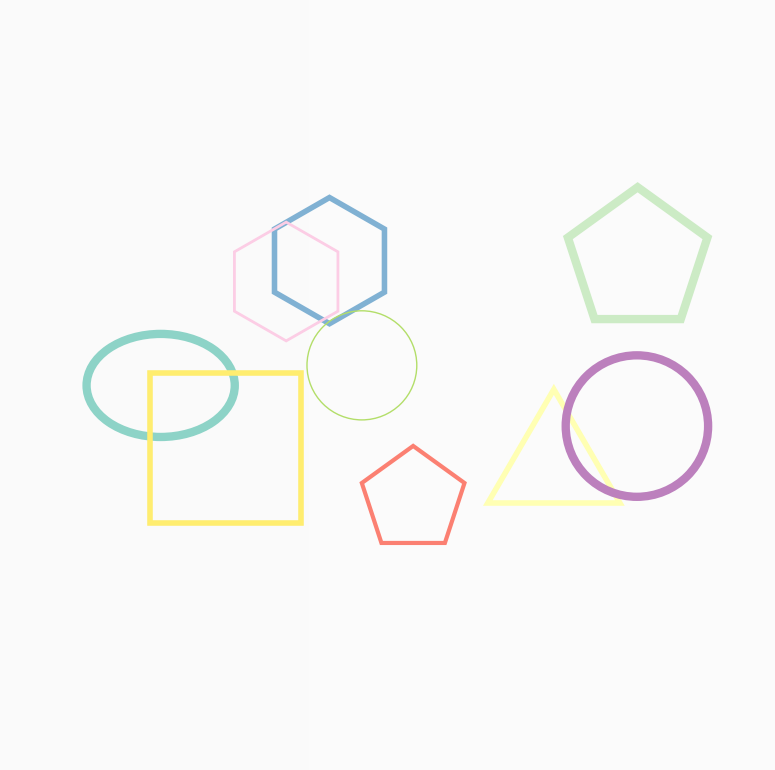[{"shape": "oval", "thickness": 3, "radius": 0.48, "center": [0.207, 0.499]}, {"shape": "triangle", "thickness": 2, "radius": 0.49, "center": [0.715, 0.396]}, {"shape": "pentagon", "thickness": 1.5, "radius": 0.35, "center": [0.533, 0.351]}, {"shape": "hexagon", "thickness": 2, "radius": 0.41, "center": [0.425, 0.662]}, {"shape": "circle", "thickness": 0.5, "radius": 0.35, "center": [0.467, 0.526]}, {"shape": "hexagon", "thickness": 1, "radius": 0.39, "center": [0.369, 0.634]}, {"shape": "circle", "thickness": 3, "radius": 0.46, "center": [0.822, 0.447]}, {"shape": "pentagon", "thickness": 3, "radius": 0.47, "center": [0.823, 0.662]}, {"shape": "square", "thickness": 2, "radius": 0.49, "center": [0.291, 0.418]}]